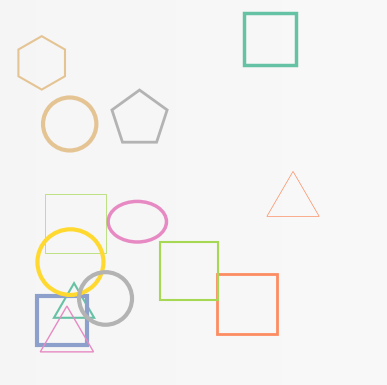[{"shape": "square", "thickness": 2.5, "radius": 0.33, "center": [0.696, 0.899]}, {"shape": "triangle", "thickness": 1.5, "radius": 0.3, "center": [0.191, 0.205]}, {"shape": "triangle", "thickness": 0.5, "radius": 0.39, "center": [0.756, 0.477]}, {"shape": "square", "thickness": 2, "radius": 0.39, "center": [0.637, 0.212]}, {"shape": "square", "thickness": 3, "radius": 0.32, "center": [0.161, 0.167]}, {"shape": "triangle", "thickness": 1, "radius": 0.4, "center": [0.173, 0.126]}, {"shape": "oval", "thickness": 2.5, "radius": 0.38, "center": [0.354, 0.424]}, {"shape": "square", "thickness": 1.5, "radius": 0.38, "center": [0.487, 0.297]}, {"shape": "square", "thickness": 0.5, "radius": 0.39, "center": [0.195, 0.42]}, {"shape": "circle", "thickness": 3, "radius": 0.43, "center": [0.182, 0.319]}, {"shape": "circle", "thickness": 3, "radius": 0.34, "center": [0.18, 0.678]}, {"shape": "hexagon", "thickness": 1.5, "radius": 0.35, "center": [0.108, 0.837]}, {"shape": "pentagon", "thickness": 2, "radius": 0.37, "center": [0.36, 0.691]}, {"shape": "circle", "thickness": 3, "radius": 0.34, "center": [0.272, 0.225]}]